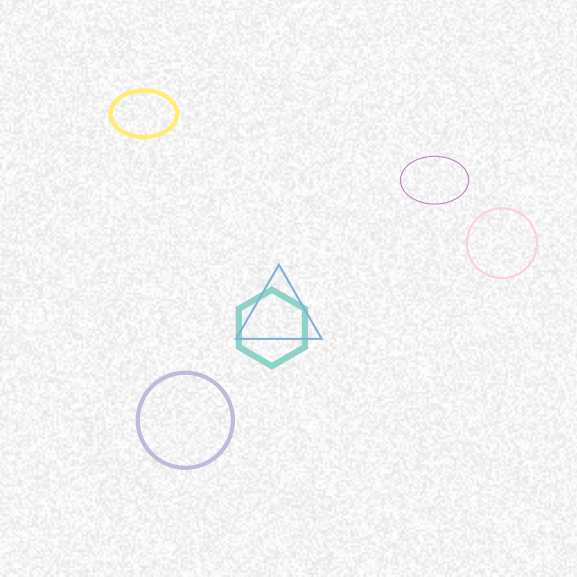[{"shape": "hexagon", "thickness": 3, "radius": 0.33, "center": [0.471, 0.431]}, {"shape": "circle", "thickness": 2, "radius": 0.41, "center": [0.321, 0.271]}, {"shape": "triangle", "thickness": 1, "radius": 0.43, "center": [0.483, 0.455]}, {"shape": "circle", "thickness": 1, "radius": 0.3, "center": [0.869, 0.578]}, {"shape": "oval", "thickness": 0.5, "radius": 0.3, "center": [0.752, 0.687]}, {"shape": "oval", "thickness": 2, "radius": 0.29, "center": [0.249, 0.802]}]